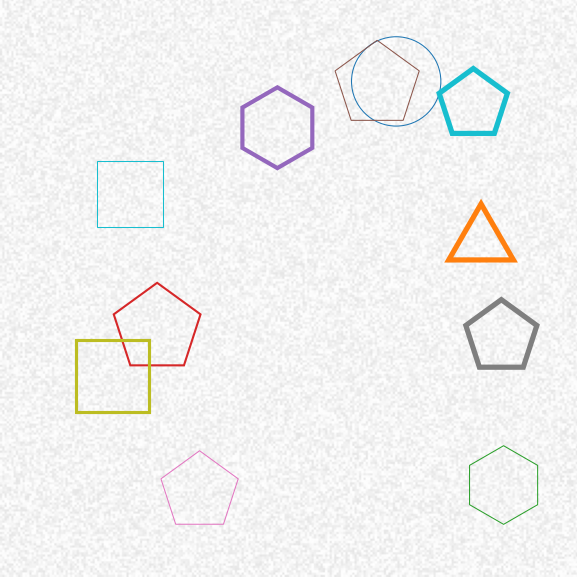[{"shape": "circle", "thickness": 0.5, "radius": 0.39, "center": [0.686, 0.858]}, {"shape": "triangle", "thickness": 2.5, "radius": 0.32, "center": [0.833, 0.581]}, {"shape": "hexagon", "thickness": 0.5, "radius": 0.34, "center": [0.872, 0.159]}, {"shape": "pentagon", "thickness": 1, "radius": 0.4, "center": [0.272, 0.43]}, {"shape": "hexagon", "thickness": 2, "radius": 0.35, "center": [0.48, 0.778]}, {"shape": "pentagon", "thickness": 0.5, "radius": 0.38, "center": [0.653, 0.853]}, {"shape": "pentagon", "thickness": 0.5, "radius": 0.35, "center": [0.346, 0.148]}, {"shape": "pentagon", "thickness": 2.5, "radius": 0.32, "center": [0.868, 0.416]}, {"shape": "square", "thickness": 1.5, "radius": 0.31, "center": [0.195, 0.348]}, {"shape": "pentagon", "thickness": 2.5, "radius": 0.31, "center": [0.82, 0.818]}, {"shape": "square", "thickness": 0.5, "radius": 0.29, "center": [0.226, 0.663]}]